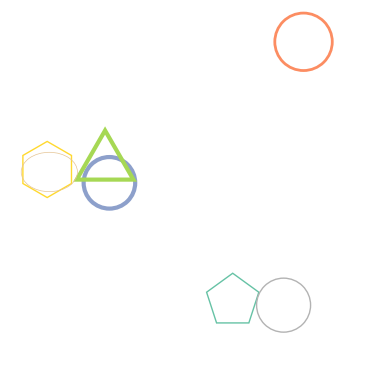[{"shape": "pentagon", "thickness": 1, "radius": 0.36, "center": [0.604, 0.219]}, {"shape": "circle", "thickness": 2, "radius": 0.37, "center": [0.788, 0.891]}, {"shape": "circle", "thickness": 3, "radius": 0.33, "center": [0.284, 0.525]}, {"shape": "triangle", "thickness": 3, "radius": 0.43, "center": [0.273, 0.576]}, {"shape": "hexagon", "thickness": 1, "radius": 0.36, "center": [0.123, 0.56]}, {"shape": "oval", "thickness": 0.5, "radius": 0.37, "center": [0.128, 0.553]}, {"shape": "circle", "thickness": 1, "radius": 0.35, "center": [0.737, 0.207]}]